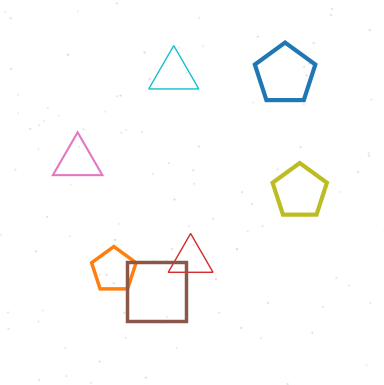[{"shape": "pentagon", "thickness": 3, "radius": 0.41, "center": [0.741, 0.807]}, {"shape": "pentagon", "thickness": 2.5, "radius": 0.3, "center": [0.296, 0.299]}, {"shape": "triangle", "thickness": 1, "radius": 0.34, "center": [0.495, 0.326]}, {"shape": "square", "thickness": 2.5, "radius": 0.38, "center": [0.406, 0.243]}, {"shape": "triangle", "thickness": 1.5, "radius": 0.37, "center": [0.202, 0.582]}, {"shape": "pentagon", "thickness": 3, "radius": 0.37, "center": [0.779, 0.502]}, {"shape": "triangle", "thickness": 1, "radius": 0.38, "center": [0.451, 0.807]}]